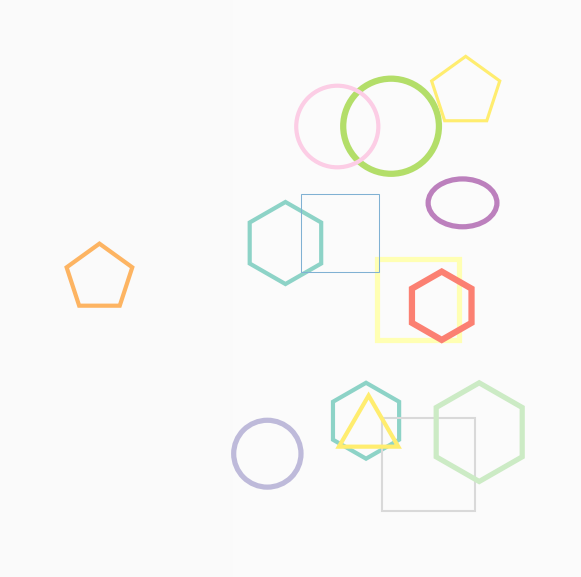[{"shape": "hexagon", "thickness": 2, "radius": 0.36, "center": [0.491, 0.578]}, {"shape": "hexagon", "thickness": 2, "radius": 0.33, "center": [0.63, 0.271]}, {"shape": "square", "thickness": 2.5, "radius": 0.35, "center": [0.72, 0.481]}, {"shape": "circle", "thickness": 2.5, "radius": 0.29, "center": [0.46, 0.214]}, {"shape": "hexagon", "thickness": 3, "radius": 0.3, "center": [0.76, 0.47]}, {"shape": "square", "thickness": 0.5, "radius": 0.34, "center": [0.585, 0.595]}, {"shape": "pentagon", "thickness": 2, "radius": 0.3, "center": [0.171, 0.518]}, {"shape": "circle", "thickness": 3, "radius": 0.41, "center": [0.673, 0.781]}, {"shape": "circle", "thickness": 2, "radius": 0.35, "center": [0.58, 0.78]}, {"shape": "square", "thickness": 1, "radius": 0.4, "center": [0.738, 0.195]}, {"shape": "oval", "thickness": 2.5, "radius": 0.3, "center": [0.796, 0.648]}, {"shape": "hexagon", "thickness": 2.5, "radius": 0.43, "center": [0.824, 0.251]}, {"shape": "triangle", "thickness": 2, "radius": 0.29, "center": [0.634, 0.255]}, {"shape": "pentagon", "thickness": 1.5, "radius": 0.31, "center": [0.801, 0.84]}]